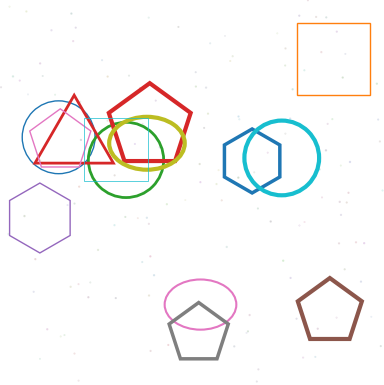[{"shape": "circle", "thickness": 1, "radius": 0.47, "center": [0.152, 0.643]}, {"shape": "hexagon", "thickness": 2.5, "radius": 0.42, "center": [0.655, 0.582]}, {"shape": "square", "thickness": 1, "radius": 0.47, "center": [0.867, 0.847]}, {"shape": "circle", "thickness": 2, "radius": 0.49, "center": [0.327, 0.585]}, {"shape": "pentagon", "thickness": 3, "radius": 0.56, "center": [0.389, 0.672]}, {"shape": "triangle", "thickness": 2, "radius": 0.59, "center": [0.193, 0.635]}, {"shape": "hexagon", "thickness": 1, "radius": 0.45, "center": [0.104, 0.434]}, {"shape": "pentagon", "thickness": 3, "radius": 0.44, "center": [0.857, 0.19]}, {"shape": "pentagon", "thickness": 1, "radius": 0.42, "center": [0.157, 0.634]}, {"shape": "oval", "thickness": 1.5, "radius": 0.47, "center": [0.521, 0.209]}, {"shape": "pentagon", "thickness": 2.5, "radius": 0.4, "center": [0.516, 0.133]}, {"shape": "oval", "thickness": 3, "radius": 0.49, "center": [0.382, 0.628]}, {"shape": "circle", "thickness": 3, "radius": 0.49, "center": [0.732, 0.59]}, {"shape": "square", "thickness": 0.5, "radius": 0.41, "center": [0.3, 0.612]}]